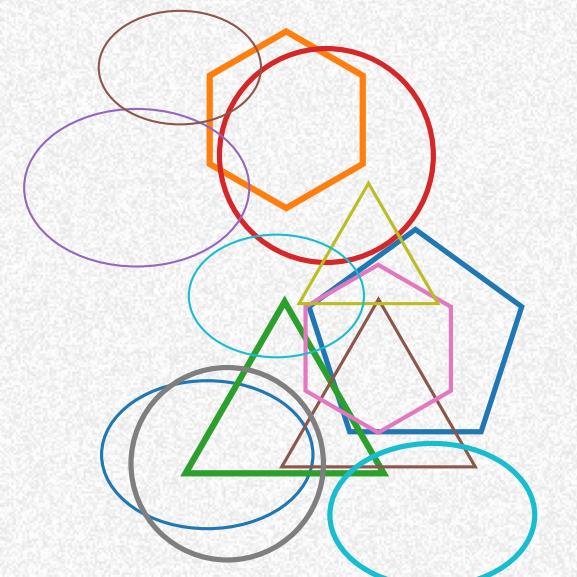[{"shape": "pentagon", "thickness": 2.5, "radius": 0.97, "center": [0.719, 0.408]}, {"shape": "oval", "thickness": 1.5, "radius": 0.92, "center": [0.359, 0.212]}, {"shape": "hexagon", "thickness": 3, "radius": 0.76, "center": [0.496, 0.792]}, {"shape": "triangle", "thickness": 3, "radius": 0.99, "center": [0.493, 0.279]}, {"shape": "circle", "thickness": 2.5, "radius": 0.93, "center": [0.565, 0.73]}, {"shape": "oval", "thickness": 1, "radius": 0.97, "center": [0.237, 0.674]}, {"shape": "triangle", "thickness": 1.5, "radius": 0.97, "center": [0.655, 0.287]}, {"shape": "oval", "thickness": 1, "radius": 0.7, "center": [0.311, 0.882]}, {"shape": "hexagon", "thickness": 2, "radius": 0.73, "center": [0.655, 0.395]}, {"shape": "circle", "thickness": 2.5, "radius": 0.83, "center": [0.393, 0.196]}, {"shape": "triangle", "thickness": 1.5, "radius": 0.69, "center": [0.638, 0.543]}, {"shape": "oval", "thickness": 1, "radius": 0.76, "center": [0.479, 0.487]}, {"shape": "oval", "thickness": 2.5, "radius": 0.89, "center": [0.749, 0.107]}]